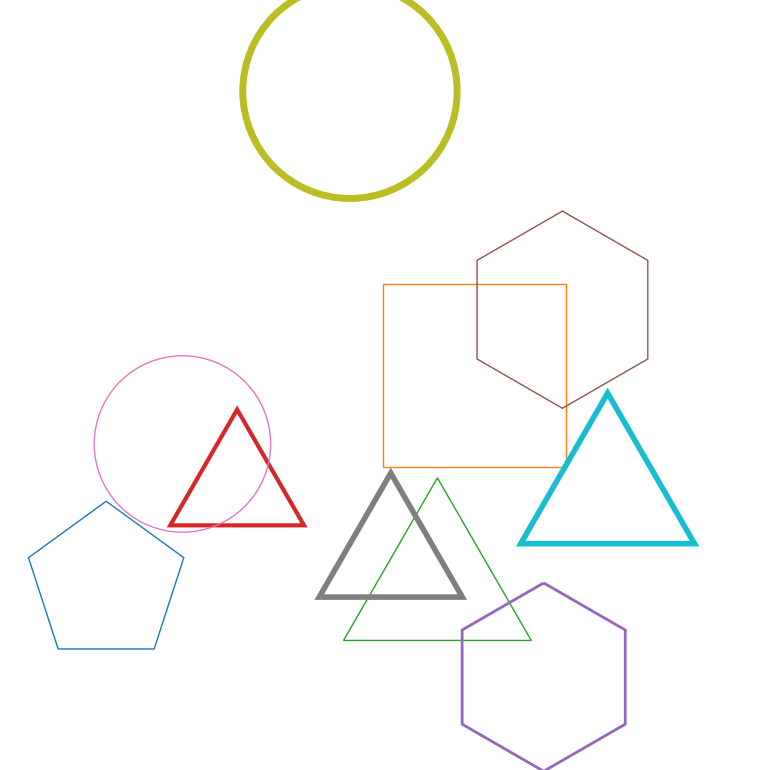[{"shape": "pentagon", "thickness": 0.5, "radius": 0.53, "center": [0.138, 0.243]}, {"shape": "square", "thickness": 0.5, "radius": 0.59, "center": [0.616, 0.513]}, {"shape": "triangle", "thickness": 0.5, "radius": 0.7, "center": [0.568, 0.239]}, {"shape": "triangle", "thickness": 1.5, "radius": 0.5, "center": [0.308, 0.368]}, {"shape": "hexagon", "thickness": 1, "radius": 0.61, "center": [0.706, 0.121]}, {"shape": "hexagon", "thickness": 0.5, "radius": 0.64, "center": [0.73, 0.598]}, {"shape": "circle", "thickness": 0.5, "radius": 0.57, "center": [0.237, 0.423]}, {"shape": "triangle", "thickness": 2, "radius": 0.54, "center": [0.507, 0.278]}, {"shape": "circle", "thickness": 2.5, "radius": 0.7, "center": [0.455, 0.881]}, {"shape": "triangle", "thickness": 2, "radius": 0.65, "center": [0.789, 0.359]}]